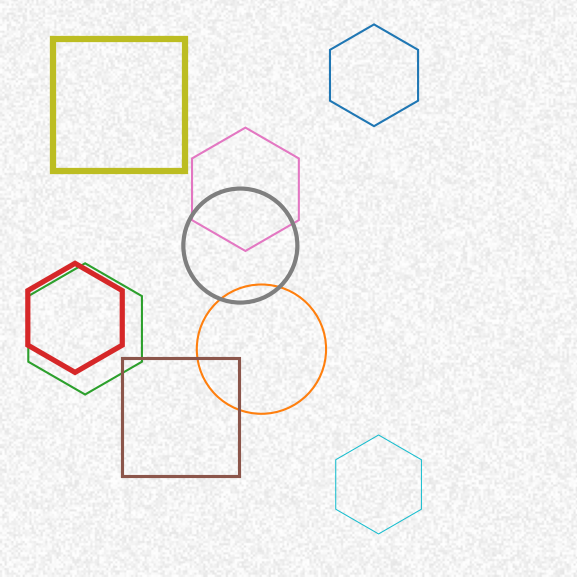[{"shape": "hexagon", "thickness": 1, "radius": 0.44, "center": [0.648, 0.869]}, {"shape": "circle", "thickness": 1, "radius": 0.56, "center": [0.453, 0.395]}, {"shape": "hexagon", "thickness": 1, "radius": 0.57, "center": [0.147, 0.43]}, {"shape": "hexagon", "thickness": 2.5, "radius": 0.47, "center": [0.13, 0.449]}, {"shape": "square", "thickness": 1.5, "radius": 0.51, "center": [0.313, 0.276]}, {"shape": "hexagon", "thickness": 1, "radius": 0.53, "center": [0.425, 0.671]}, {"shape": "circle", "thickness": 2, "radius": 0.49, "center": [0.416, 0.574]}, {"shape": "square", "thickness": 3, "radius": 0.57, "center": [0.205, 0.818]}, {"shape": "hexagon", "thickness": 0.5, "radius": 0.43, "center": [0.656, 0.16]}]